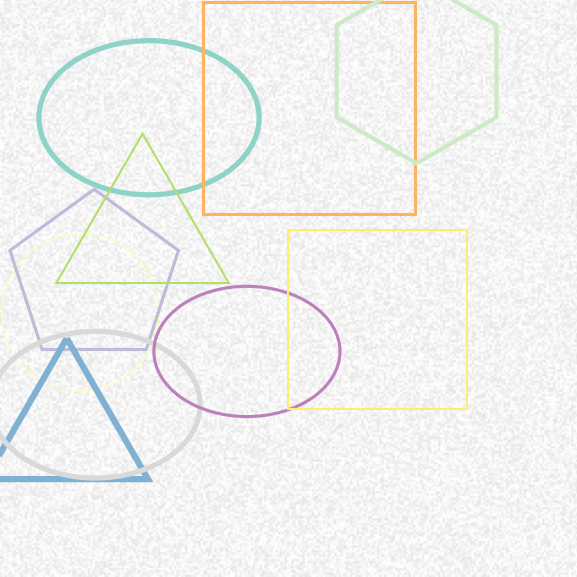[{"shape": "oval", "thickness": 2.5, "radius": 0.95, "center": [0.258, 0.795]}, {"shape": "circle", "thickness": 0.5, "radius": 0.68, "center": [0.139, 0.458]}, {"shape": "pentagon", "thickness": 1.5, "radius": 0.77, "center": [0.163, 0.518]}, {"shape": "triangle", "thickness": 3, "radius": 0.81, "center": [0.116, 0.251]}, {"shape": "square", "thickness": 1.5, "radius": 0.92, "center": [0.534, 0.812]}, {"shape": "triangle", "thickness": 1, "radius": 0.86, "center": [0.247, 0.595]}, {"shape": "oval", "thickness": 2.5, "radius": 0.91, "center": [0.165, 0.298]}, {"shape": "oval", "thickness": 1.5, "radius": 0.81, "center": [0.428, 0.391]}, {"shape": "hexagon", "thickness": 2, "radius": 0.8, "center": [0.721, 0.876]}, {"shape": "square", "thickness": 1, "radius": 0.77, "center": [0.654, 0.446]}]